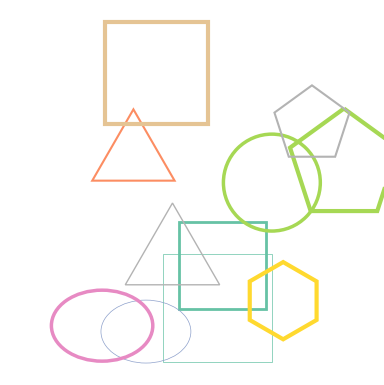[{"shape": "square", "thickness": 0.5, "radius": 0.71, "center": [0.564, 0.2]}, {"shape": "square", "thickness": 2, "radius": 0.56, "center": [0.577, 0.311]}, {"shape": "triangle", "thickness": 1.5, "radius": 0.62, "center": [0.347, 0.592]}, {"shape": "oval", "thickness": 0.5, "radius": 0.58, "center": [0.379, 0.139]}, {"shape": "oval", "thickness": 2.5, "radius": 0.66, "center": [0.265, 0.154]}, {"shape": "circle", "thickness": 2.5, "radius": 0.63, "center": [0.706, 0.526]}, {"shape": "pentagon", "thickness": 3, "radius": 0.74, "center": [0.893, 0.571]}, {"shape": "hexagon", "thickness": 3, "radius": 0.5, "center": [0.735, 0.219]}, {"shape": "square", "thickness": 3, "radius": 0.66, "center": [0.407, 0.811]}, {"shape": "pentagon", "thickness": 1.5, "radius": 0.51, "center": [0.81, 0.676]}, {"shape": "triangle", "thickness": 1, "radius": 0.71, "center": [0.448, 0.331]}]